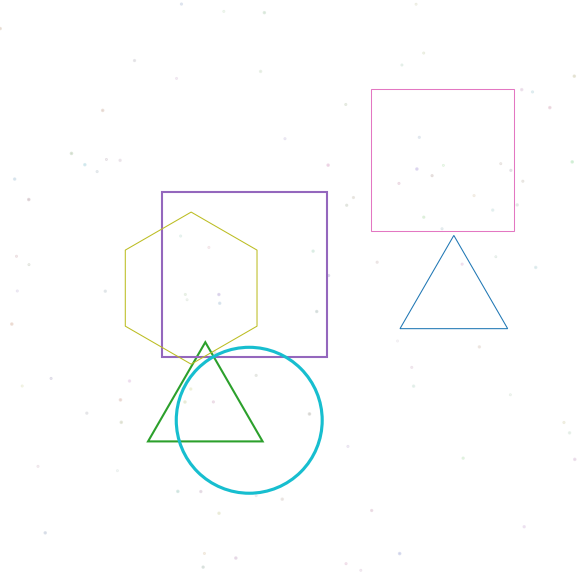[{"shape": "triangle", "thickness": 0.5, "radius": 0.54, "center": [0.786, 0.484]}, {"shape": "triangle", "thickness": 1, "radius": 0.57, "center": [0.356, 0.292]}, {"shape": "square", "thickness": 1, "radius": 0.71, "center": [0.424, 0.523]}, {"shape": "square", "thickness": 0.5, "radius": 0.62, "center": [0.766, 0.722]}, {"shape": "hexagon", "thickness": 0.5, "radius": 0.66, "center": [0.331, 0.5]}, {"shape": "circle", "thickness": 1.5, "radius": 0.63, "center": [0.432, 0.271]}]